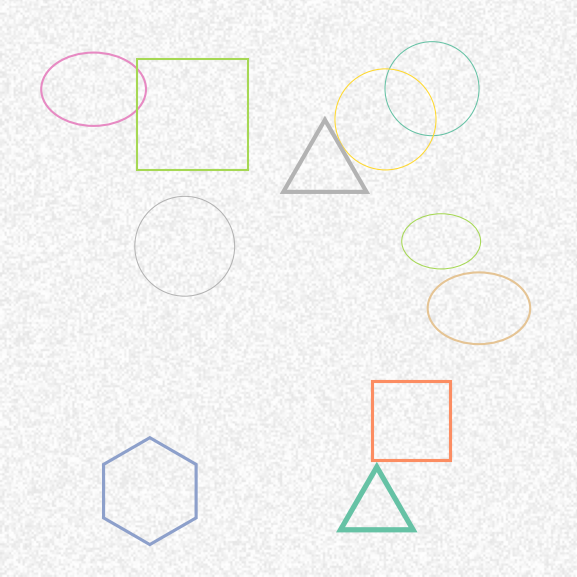[{"shape": "circle", "thickness": 0.5, "radius": 0.41, "center": [0.748, 0.846]}, {"shape": "triangle", "thickness": 2.5, "radius": 0.36, "center": [0.652, 0.118]}, {"shape": "square", "thickness": 1.5, "radius": 0.34, "center": [0.712, 0.271]}, {"shape": "hexagon", "thickness": 1.5, "radius": 0.46, "center": [0.259, 0.149]}, {"shape": "oval", "thickness": 1, "radius": 0.45, "center": [0.162, 0.845]}, {"shape": "oval", "thickness": 0.5, "radius": 0.34, "center": [0.764, 0.581]}, {"shape": "square", "thickness": 1, "radius": 0.48, "center": [0.334, 0.8]}, {"shape": "circle", "thickness": 0.5, "radius": 0.44, "center": [0.668, 0.792]}, {"shape": "oval", "thickness": 1, "radius": 0.44, "center": [0.829, 0.465]}, {"shape": "triangle", "thickness": 2, "radius": 0.42, "center": [0.563, 0.708]}, {"shape": "circle", "thickness": 0.5, "radius": 0.43, "center": [0.32, 0.573]}]